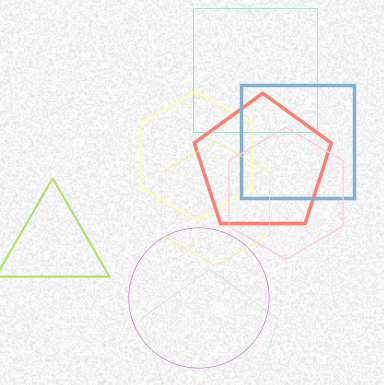[{"shape": "square", "thickness": 0.5, "radius": 0.81, "center": [0.662, 0.819]}, {"shape": "hexagon", "thickness": 1.5, "radius": 0.84, "center": [0.511, 0.597]}, {"shape": "pentagon", "thickness": 2.5, "radius": 0.94, "center": [0.683, 0.571]}, {"shape": "square", "thickness": 2.5, "radius": 0.73, "center": [0.774, 0.633]}, {"shape": "triangle", "thickness": 1.5, "radius": 0.85, "center": [0.137, 0.367]}, {"shape": "hexagon", "thickness": 1, "radius": 0.86, "center": [0.743, 0.498]}, {"shape": "circle", "thickness": 0.5, "radius": 0.91, "center": [0.517, 0.226]}, {"shape": "pentagon", "thickness": 0.5, "radius": 0.93, "center": [0.545, 0.114]}, {"shape": "hexagon", "thickness": 0.5, "radius": 0.81, "center": [0.559, 0.471]}]